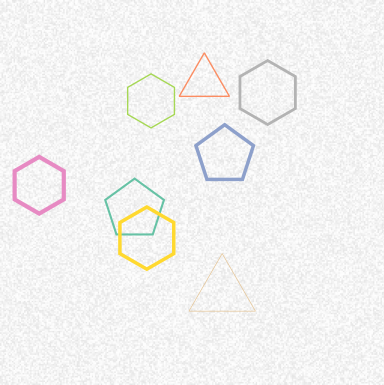[{"shape": "pentagon", "thickness": 1.5, "radius": 0.4, "center": [0.35, 0.456]}, {"shape": "triangle", "thickness": 1, "radius": 0.38, "center": [0.531, 0.787]}, {"shape": "pentagon", "thickness": 2.5, "radius": 0.39, "center": [0.584, 0.598]}, {"shape": "hexagon", "thickness": 3, "radius": 0.37, "center": [0.102, 0.519]}, {"shape": "hexagon", "thickness": 1, "radius": 0.35, "center": [0.392, 0.738]}, {"shape": "hexagon", "thickness": 2.5, "radius": 0.4, "center": [0.381, 0.382]}, {"shape": "triangle", "thickness": 0.5, "radius": 0.5, "center": [0.577, 0.242]}, {"shape": "hexagon", "thickness": 2, "radius": 0.42, "center": [0.695, 0.76]}]